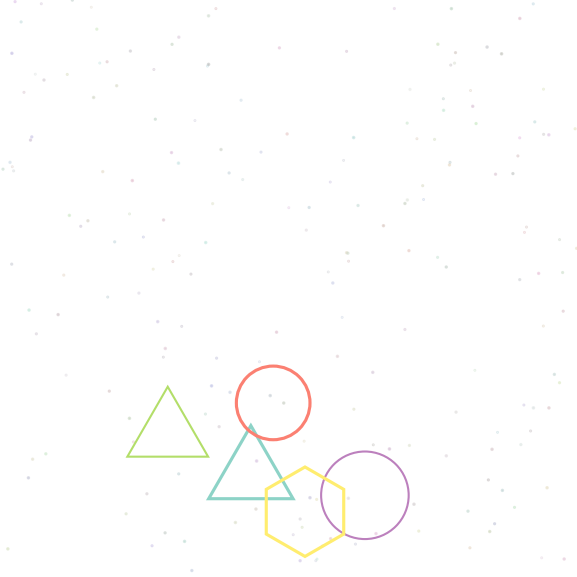[{"shape": "triangle", "thickness": 1.5, "radius": 0.42, "center": [0.434, 0.178]}, {"shape": "circle", "thickness": 1.5, "radius": 0.32, "center": [0.473, 0.301]}, {"shape": "triangle", "thickness": 1, "radius": 0.4, "center": [0.29, 0.249]}, {"shape": "circle", "thickness": 1, "radius": 0.38, "center": [0.632, 0.141]}, {"shape": "hexagon", "thickness": 1.5, "radius": 0.39, "center": [0.528, 0.113]}]